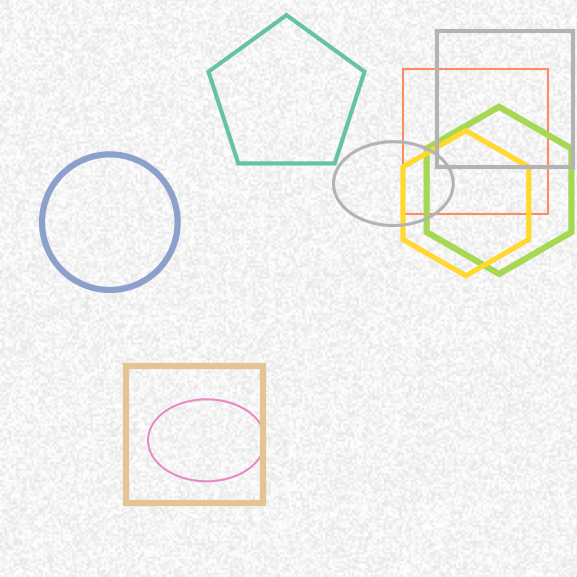[{"shape": "pentagon", "thickness": 2, "radius": 0.71, "center": [0.496, 0.831]}, {"shape": "square", "thickness": 1, "radius": 0.63, "center": [0.824, 0.754]}, {"shape": "circle", "thickness": 3, "radius": 0.59, "center": [0.19, 0.614]}, {"shape": "oval", "thickness": 1, "radius": 0.51, "center": [0.358, 0.237]}, {"shape": "hexagon", "thickness": 3, "radius": 0.72, "center": [0.864, 0.67]}, {"shape": "hexagon", "thickness": 2.5, "radius": 0.63, "center": [0.807, 0.647]}, {"shape": "square", "thickness": 3, "radius": 0.59, "center": [0.336, 0.247]}, {"shape": "square", "thickness": 2, "radius": 0.59, "center": [0.875, 0.828]}, {"shape": "oval", "thickness": 1.5, "radius": 0.52, "center": [0.681, 0.681]}]